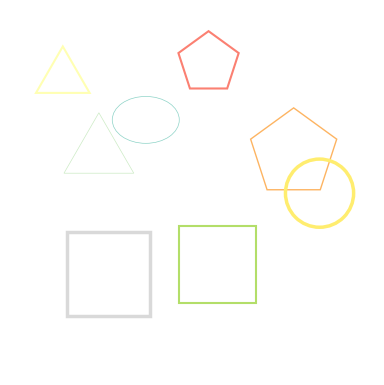[{"shape": "oval", "thickness": 0.5, "radius": 0.44, "center": [0.379, 0.689]}, {"shape": "triangle", "thickness": 1.5, "radius": 0.4, "center": [0.163, 0.799]}, {"shape": "pentagon", "thickness": 1.5, "radius": 0.41, "center": [0.542, 0.837]}, {"shape": "pentagon", "thickness": 1, "radius": 0.59, "center": [0.763, 0.602]}, {"shape": "square", "thickness": 1.5, "radius": 0.5, "center": [0.565, 0.312]}, {"shape": "square", "thickness": 2.5, "radius": 0.54, "center": [0.281, 0.288]}, {"shape": "triangle", "thickness": 0.5, "radius": 0.52, "center": [0.257, 0.602]}, {"shape": "circle", "thickness": 2.5, "radius": 0.44, "center": [0.83, 0.498]}]